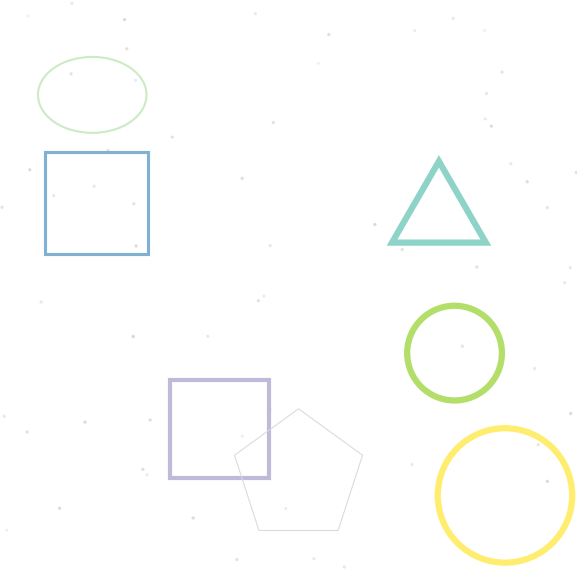[{"shape": "triangle", "thickness": 3, "radius": 0.47, "center": [0.76, 0.626]}, {"shape": "square", "thickness": 2, "radius": 0.43, "center": [0.38, 0.257]}, {"shape": "square", "thickness": 1.5, "radius": 0.45, "center": [0.167, 0.648]}, {"shape": "circle", "thickness": 3, "radius": 0.41, "center": [0.787, 0.388]}, {"shape": "pentagon", "thickness": 0.5, "radius": 0.58, "center": [0.517, 0.175]}, {"shape": "oval", "thickness": 1, "radius": 0.47, "center": [0.16, 0.835]}, {"shape": "circle", "thickness": 3, "radius": 0.58, "center": [0.874, 0.141]}]